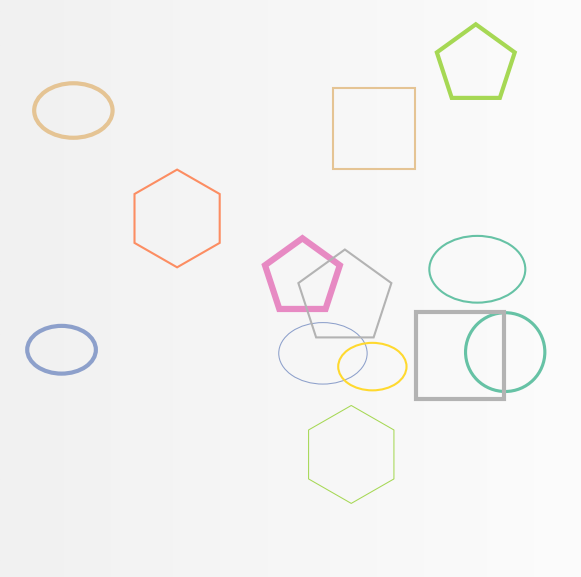[{"shape": "circle", "thickness": 1.5, "radius": 0.34, "center": [0.869, 0.389]}, {"shape": "oval", "thickness": 1, "radius": 0.41, "center": [0.821, 0.533]}, {"shape": "hexagon", "thickness": 1, "radius": 0.42, "center": [0.305, 0.621]}, {"shape": "oval", "thickness": 2, "radius": 0.3, "center": [0.106, 0.394]}, {"shape": "oval", "thickness": 0.5, "radius": 0.38, "center": [0.556, 0.387]}, {"shape": "pentagon", "thickness": 3, "radius": 0.34, "center": [0.52, 0.519]}, {"shape": "hexagon", "thickness": 0.5, "radius": 0.42, "center": [0.604, 0.212]}, {"shape": "pentagon", "thickness": 2, "radius": 0.35, "center": [0.819, 0.887]}, {"shape": "oval", "thickness": 1, "radius": 0.29, "center": [0.641, 0.364]}, {"shape": "oval", "thickness": 2, "radius": 0.34, "center": [0.126, 0.808]}, {"shape": "square", "thickness": 1, "radius": 0.35, "center": [0.643, 0.777]}, {"shape": "square", "thickness": 2, "radius": 0.38, "center": [0.792, 0.383]}, {"shape": "pentagon", "thickness": 1, "radius": 0.42, "center": [0.593, 0.483]}]